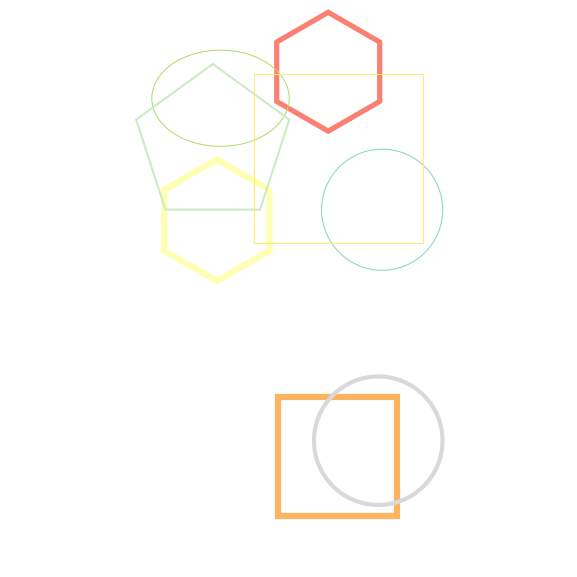[{"shape": "circle", "thickness": 0.5, "radius": 0.52, "center": [0.662, 0.636]}, {"shape": "hexagon", "thickness": 3, "radius": 0.53, "center": [0.375, 0.618]}, {"shape": "hexagon", "thickness": 2.5, "radius": 0.51, "center": [0.568, 0.875]}, {"shape": "square", "thickness": 3, "radius": 0.52, "center": [0.584, 0.208]}, {"shape": "oval", "thickness": 0.5, "radius": 0.59, "center": [0.382, 0.829]}, {"shape": "circle", "thickness": 2, "radius": 0.56, "center": [0.655, 0.236]}, {"shape": "pentagon", "thickness": 1, "radius": 0.7, "center": [0.368, 0.749]}, {"shape": "square", "thickness": 0.5, "radius": 0.73, "center": [0.586, 0.725]}]